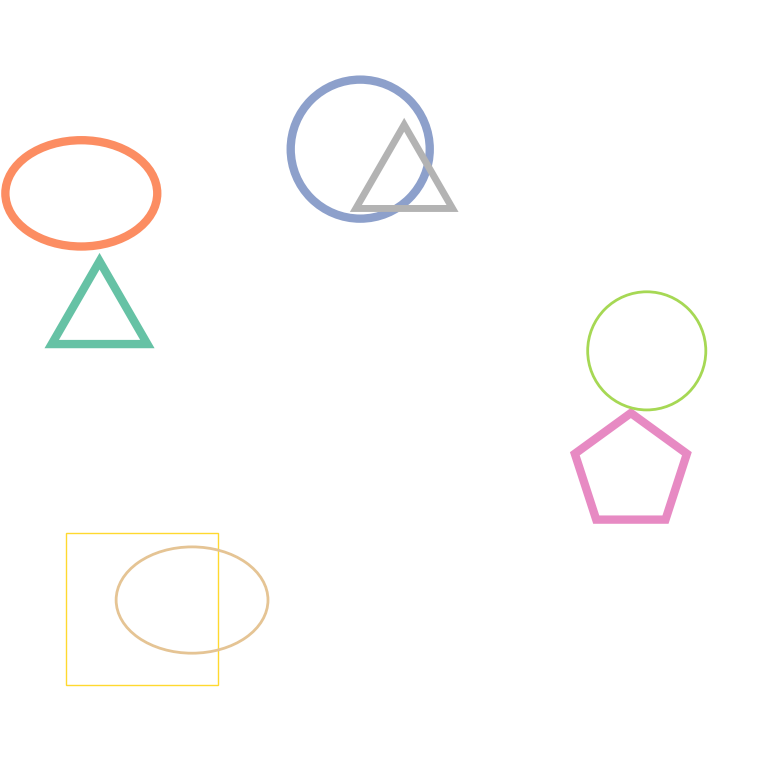[{"shape": "triangle", "thickness": 3, "radius": 0.36, "center": [0.129, 0.589]}, {"shape": "oval", "thickness": 3, "radius": 0.49, "center": [0.106, 0.749]}, {"shape": "circle", "thickness": 3, "radius": 0.45, "center": [0.468, 0.806]}, {"shape": "pentagon", "thickness": 3, "radius": 0.38, "center": [0.819, 0.387]}, {"shape": "circle", "thickness": 1, "radius": 0.38, "center": [0.84, 0.544]}, {"shape": "square", "thickness": 0.5, "radius": 0.49, "center": [0.185, 0.209]}, {"shape": "oval", "thickness": 1, "radius": 0.49, "center": [0.249, 0.221]}, {"shape": "triangle", "thickness": 2.5, "radius": 0.36, "center": [0.525, 0.765]}]